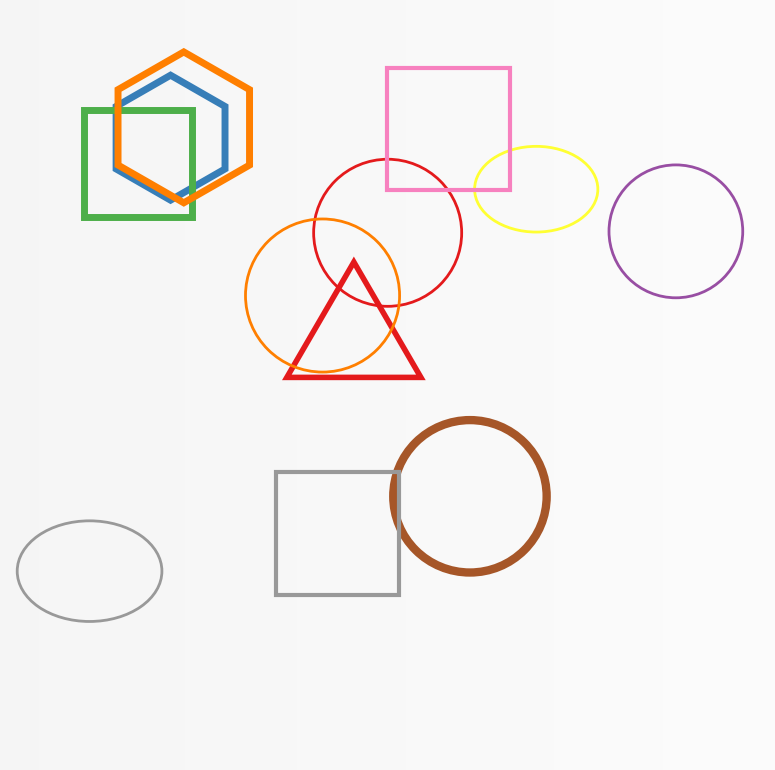[{"shape": "triangle", "thickness": 2, "radius": 0.5, "center": [0.457, 0.56]}, {"shape": "circle", "thickness": 1, "radius": 0.48, "center": [0.5, 0.698]}, {"shape": "hexagon", "thickness": 2.5, "radius": 0.41, "center": [0.22, 0.821]}, {"shape": "square", "thickness": 2.5, "radius": 0.35, "center": [0.178, 0.788]}, {"shape": "circle", "thickness": 1, "radius": 0.43, "center": [0.872, 0.7]}, {"shape": "circle", "thickness": 1, "radius": 0.5, "center": [0.416, 0.616]}, {"shape": "hexagon", "thickness": 2.5, "radius": 0.49, "center": [0.237, 0.835]}, {"shape": "oval", "thickness": 1, "radius": 0.4, "center": [0.692, 0.754]}, {"shape": "circle", "thickness": 3, "radius": 0.49, "center": [0.606, 0.355]}, {"shape": "square", "thickness": 1.5, "radius": 0.4, "center": [0.579, 0.833]}, {"shape": "square", "thickness": 1.5, "radius": 0.4, "center": [0.436, 0.307]}, {"shape": "oval", "thickness": 1, "radius": 0.47, "center": [0.116, 0.258]}]